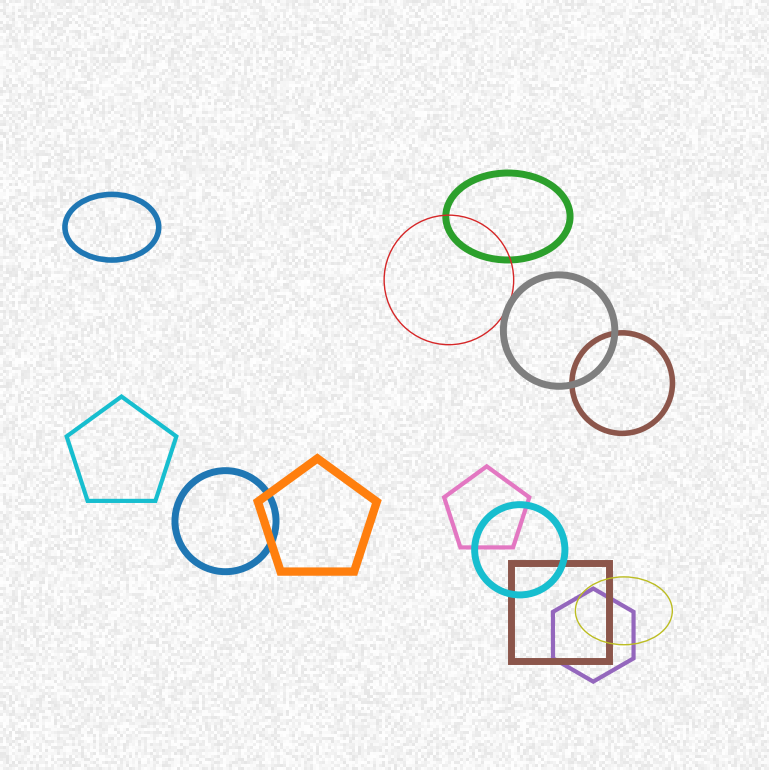[{"shape": "circle", "thickness": 2.5, "radius": 0.33, "center": [0.293, 0.323]}, {"shape": "oval", "thickness": 2, "radius": 0.3, "center": [0.145, 0.705]}, {"shape": "pentagon", "thickness": 3, "radius": 0.41, "center": [0.412, 0.323]}, {"shape": "oval", "thickness": 2.5, "radius": 0.4, "center": [0.66, 0.719]}, {"shape": "circle", "thickness": 0.5, "radius": 0.42, "center": [0.583, 0.636]}, {"shape": "hexagon", "thickness": 1.5, "radius": 0.3, "center": [0.77, 0.175]}, {"shape": "square", "thickness": 2.5, "radius": 0.32, "center": [0.727, 0.205]}, {"shape": "circle", "thickness": 2, "radius": 0.33, "center": [0.808, 0.502]}, {"shape": "pentagon", "thickness": 1.5, "radius": 0.29, "center": [0.632, 0.336]}, {"shape": "circle", "thickness": 2.5, "radius": 0.36, "center": [0.726, 0.571]}, {"shape": "oval", "thickness": 0.5, "radius": 0.31, "center": [0.81, 0.207]}, {"shape": "circle", "thickness": 2.5, "radius": 0.29, "center": [0.675, 0.286]}, {"shape": "pentagon", "thickness": 1.5, "radius": 0.37, "center": [0.158, 0.41]}]